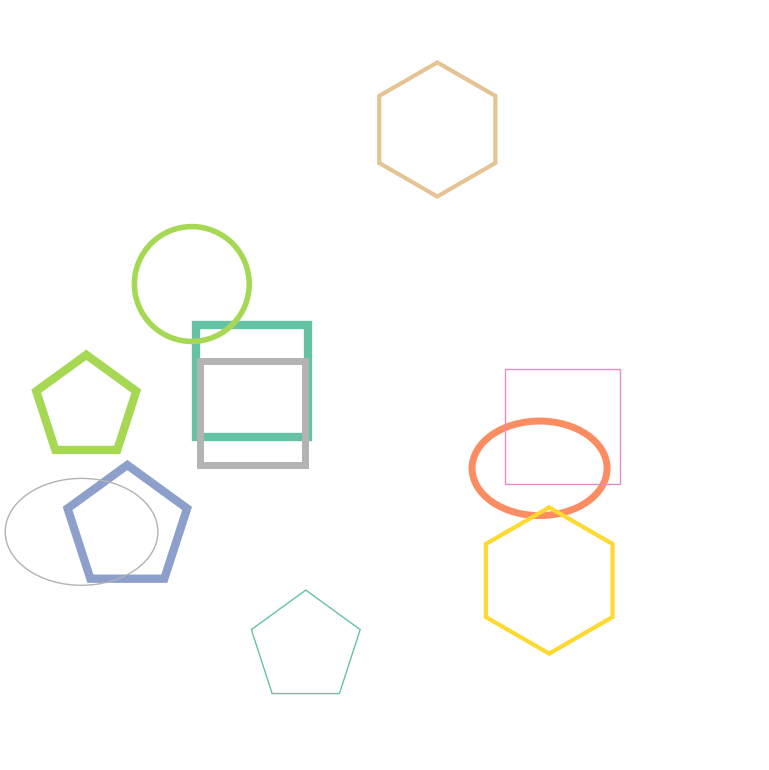[{"shape": "pentagon", "thickness": 0.5, "radius": 0.37, "center": [0.397, 0.159]}, {"shape": "square", "thickness": 3, "radius": 0.36, "center": [0.328, 0.505]}, {"shape": "oval", "thickness": 2.5, "radius": 0.44, "center": [0.701, 0.392]}, {"shape": "pentagon", "thickness": 3, "radius": 0.41, "center": [0.165, 0.314]}, {"shape": "square", "thickness": 0.5, "radius": 0.38, "center": [0.731, 0.446]}, {"shape": "pentagon", "thickness": 3, "radius": 0.34, "center": [0.112, 0.471]}, {"shape": "circle", "thickness": 2, "radius": 0.37, "center": [0.249, 0.631]}, {"shape": "hexagon", "thickness": 1.5, "radius": 0.47, "center": [0.713, 0.246]}, {"shape": "hexagon", "thickness": 1.5, "radius": 0.44, "center": [0.568, 0.832]}, {"shape": "oval", "thickness": 0.5, "radius": 0.5, "center": [0.106, 0.309]}, {"shape": "square", "thickness": 2.5, "radius": 0.34, "center": [0.328, 0.464]}]